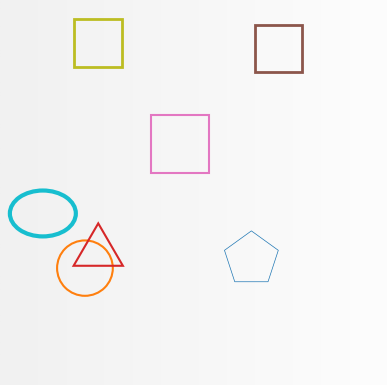[{"shape": "pentagon", "thickness": 0.5, "radius": 0.37, "center": [0.649, 0.327]}, {"shape": "circle", "thickness": 1.5, "radius": 0.36, "center": [0.219, 0.304]}, {"shape": "triangle", "thickness": 1.5, "radius": 0.37, "center": [0.254, 0.346]}, {"shape": "square", "thickness": 2, "radius": 0.31, "center": [0.719, 0.874]}, {"shape": "square", "thickness": 1.5, "radius": 0.38, "center": [0.465, 0.626]}, {"shape": "square", "thickness": 2, "radius": 0.31, "center": [0.253, 0.888]}, {"shape": "oval", "thickness": 3, "radius": 0.43, "center": [0.111, 0.446]}]